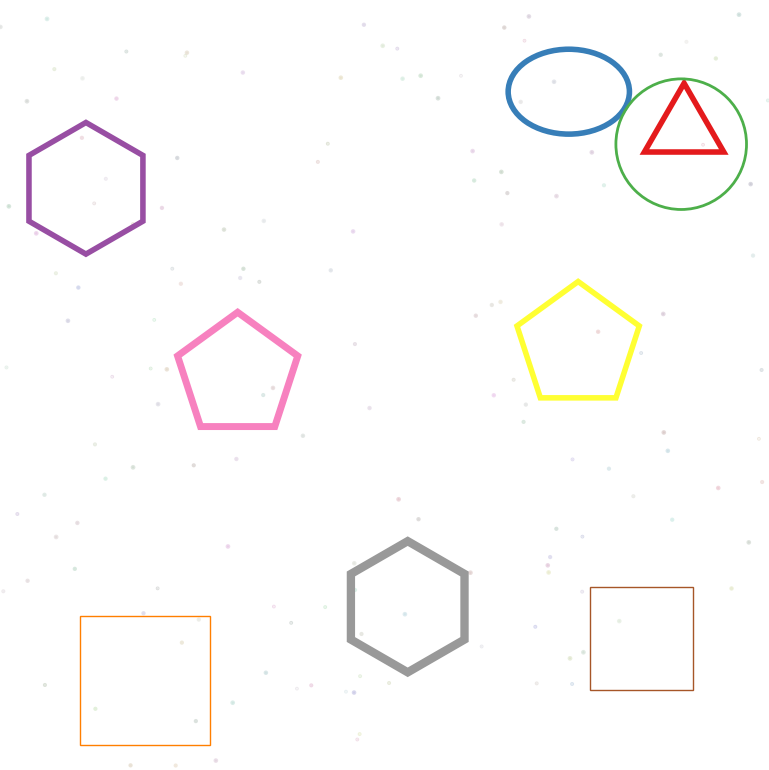[{"shape": "triangle", "thickness": 2, "radius": 0.3, "center": [0.888, 0.832]}, {"shape": "oval", "thickness": 2, "radius": 0.39, "center": [0.739, 0.881]}, {"shape": "circle", "thickness": 1, "radius": 0.42, "center": [0.885, 0.813]}, {"shape": "hexagon", "thickness": 2, "radius": 0.43, "center": [0.112, 0.755]}, {"shape": "square", "thickness": 0.5, "radius": 0.42, "center": [0.188, 0.116]}, {"shape": "pentagon", "thickness": 2, "radius": 0.42, "center": [0.751, 0.551]}, {"shape": "square", "thickness": 0.5, "radius": 0.34, "center": [0.833, 0.171]}, {"shape": "pentagon", "thickness": 2.5, "radius": 0.41, "center": [0.309, 0.512]}, {"shape": "hexagon", "thickness": 3, "radius": 0.43, "center": [0.529, 0.212]}]